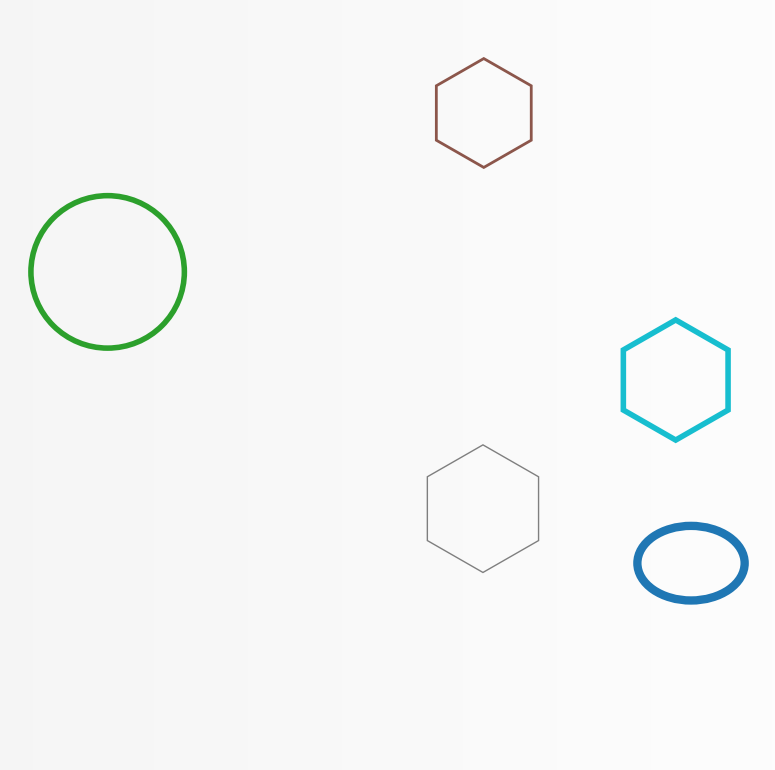[{"shape": "oval", "thickness": 3, "radius": 0.35, "center": [0.892, 0.269]}, {"shape": "circle", "thickness": 2, "radius": 0.49, "center": [0.139, 0.647]}, {"shape": "hexagon", "thickness": 1, "radius": 0.35, "center": [0.624, 0.853]}, {"shape": "hexagon", "thickness": 0.5, "radius": 0.41, "center": [0.623, 0.339]}, {"shape": "hexagon", "thickness": 2, "radius": 0.39, "center": [0.872, 0.507]}]